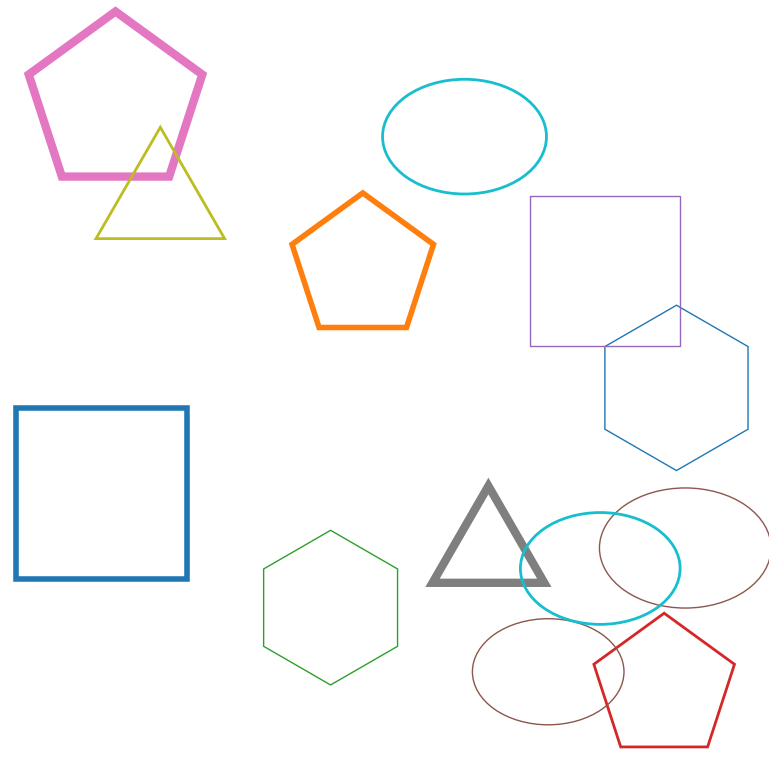[{"shape": "hexagon", "thickness": 0.5, "radius": 0.54, "center": [0.879, 0.496]}, {"shape": "square", "thickness": 2, "radius": 0.56, "center": [0.131, 0.359]}, {"shape": "pentagon", "thickness": 2, "radius": 0.48, "center": [0.471, 0.653]}, {"shape": "hexagon", "thickness": 0.5, "radius": 0.5, "center": [0.429, 0.211]}, {"shape": "pentagon", "thickness": 1, "radius": 0.48, "center": [0.863, 0.108]}, {"shape": "square", "thickness": 0.5, "radius": 0.49, "center": [0.786, 0.648]}, {"shape": "oval", "thickness": 0.5, "radius": 0.56, "center": [0.89, 0.288]}, {"shape": "oval", "thickness": 0.5, "radius": 0.49, "center": [0.712, 0.128]}, {"shape": "pentagon", "thickness": 3, "radius": 0.59, "center": [0.15, 0.867]}, {"shape": "triangle", "thickness": 3, "radius": 0.42, "center": [0.634, 0.285]}, {"shape": "triangle", "thickness": 1, "radius": 0.48, "center": [0.208, 0.738]}, {"shape": "oval", "thickness": 1, "radius": 0.53, "center": [0.603, 0.823]}, {"shape": "oval", "thickness": 1, "radius": 0.52, "center": [0.78, 0.262]}]